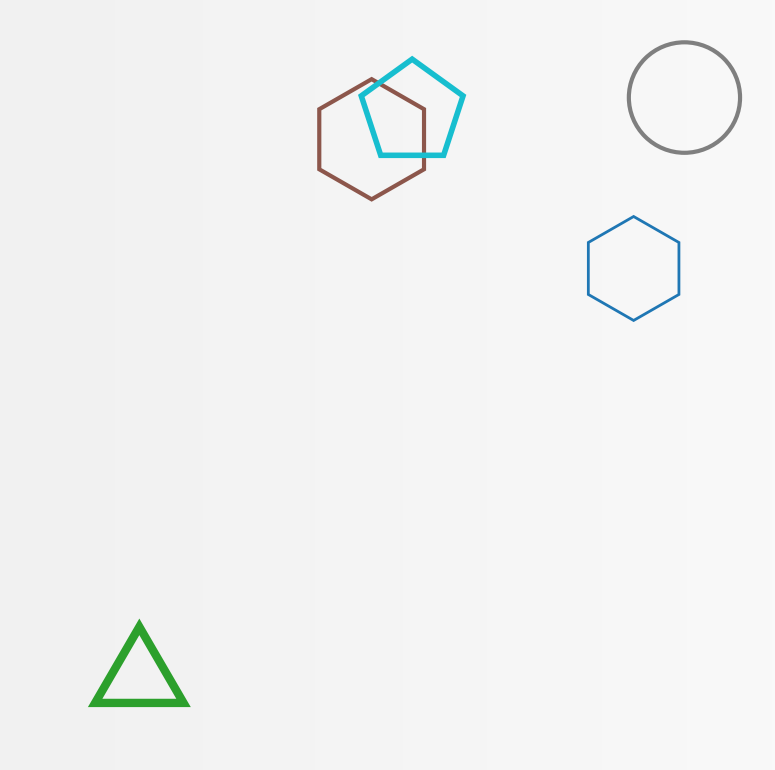[{"shape": "hexagon", "thickness": 1, "radius": 0.34, "center": [0.818, 0.651]}, {"shape": "triangle", "thickness": 3, "radius": 0.33, "center": [0.18, 0.12]}, {"shape": "hexagon", "thickness": 1.5, "radius": 0.39, "center": [0.48, 0.819]}, {"shape": "circle", "thickness": 1.5, "radius": 0.36, "center": [0.883, 0.873]}, {"shape": "pentagon", "thickness": 2, "radius": 0.35, "center": [0.532, 0.854]}]